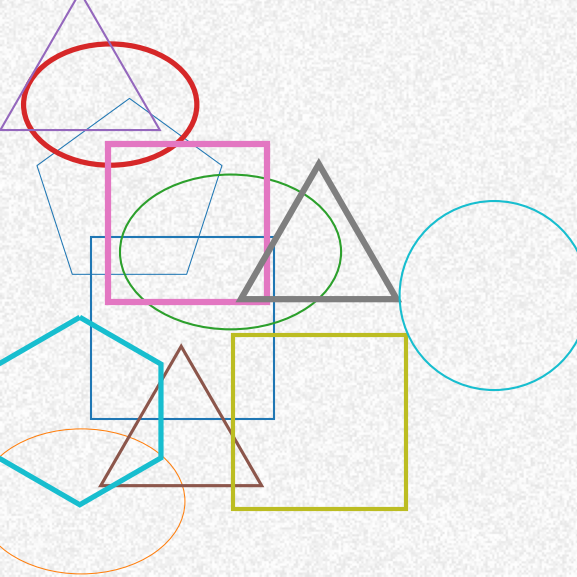[{"shape": "pentagon", "thickness": 0.5, "radius": 0.84, "center": [0.224, 0.66]}, {"shape": "square", "thickness": 1, "radius": 0.79, "center": [0.316, 0.431]}, {"shape": "oval", "thickness": 0.5, "radius": 0.9, "center": [0.141, 0.131]}, {"shape": "oval", "thickness": 1, "radius": 0.96, "center": [0.399, 0.563]}, {"shape": "oval", "thickness": 2.5, "radius": 0.75, "center": [0.191, 0.818]}, {"shape": "triangle", "thickness": 1, "radius": 0.8, "center": [0.139, 0.854]}, {"shape": "triangle", "thickness": 1.5, "radius": 0.8, "center": [0.314, 0.239]}, {"shape": "square", "thickness": 3, "radius": 0.69, "center": [0.325, 0.613]}, {"shape": "triangle", "thickness": 3, "radius": 0.78, "center": [0.552, 0.559]}, {"shape": "square", "thickness": 2, "radius": 0.75, "center": [0.554, 0.268]}, {"shape": "circle", "thickness": 1, "radius": 0.82, "center": [0.856, 0.487]}, {"shape": "hexagon", "thickness": 2.5, "radius": 0.81, "center": [0.138, 0.287]}]